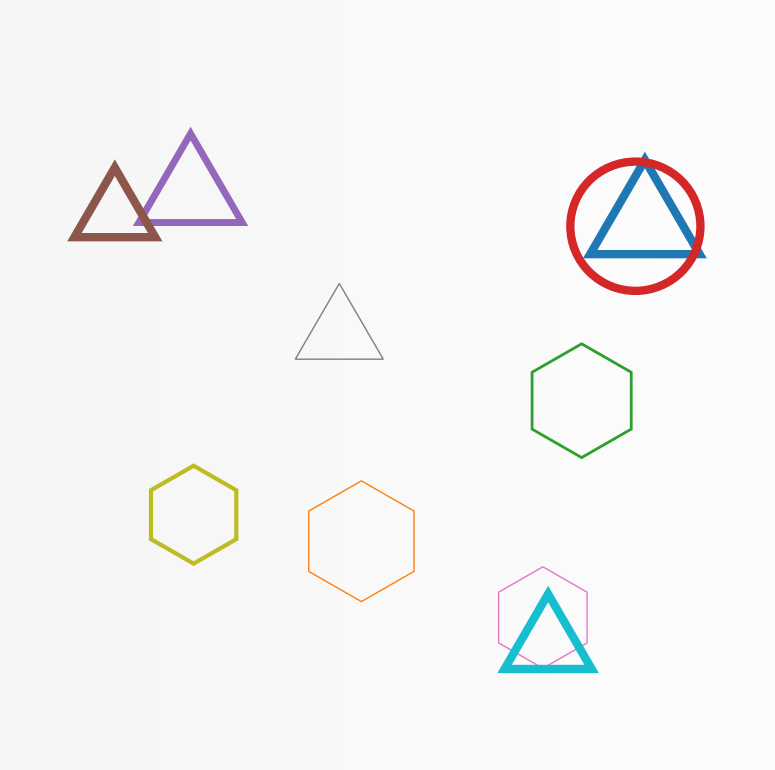[{"shape": "triangle", "thickness": 3, "radius": 0.41, "center": [0.832, 0.711]}, {"shape": "hexagon", "thickness": 0.5, "radius": 0.39, "center": [0.466, 0.297]}, {"shape": "hexagon", "thickness": 1, "radius": 0.37, "center": [0.751, 0.48]}, {"shape": "circle", "thickness": 3, "radius": 0.42, "center": [0.82, 0.706]}, {"shape": "triangle", "thickness": 2.5, "radius": 0.38, "center": [0.246, 0.749]}, {"shape": "triangle", "thickness": 3, "radius": 0.3, "center": [0.148, 0.722]}, {"shape": "hexagon", "thickness": 0.5, "radius": 0.33, "center": [0.7, 0.198]}, {"shape": "triangle", "thickness": 0.5, "radius": 0.33, "center": [0.438, 0.566]}, {"shape": "hexagon", "thickness": 1.5, "radius": 0.32, "center": [0.25, 0.332]}, {"shape": "triangle", "thickness": 3, "radius": 0.32, "center": [0.707, 0.164]}]